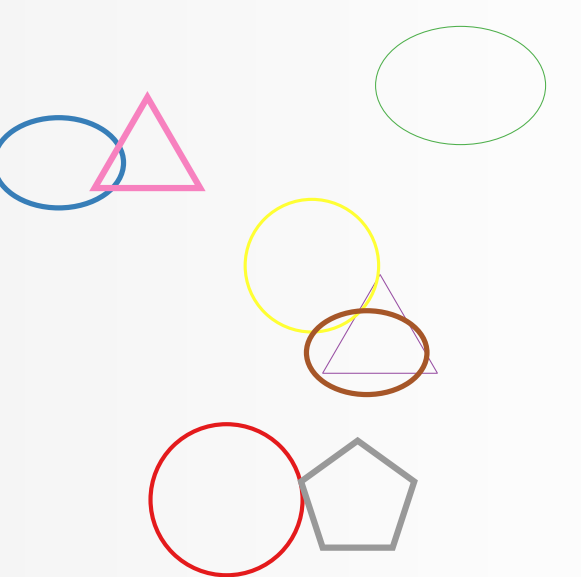[{"shape": "circle", "thickness": 2, "radius": 0.65, "center": [0.39, 0.134]}, {"shape": "oval", "thickness": 2.5, "radius": 0.56, "center": [0.101, 0.717]}, {"shape": "oval", "thickness": 0.5, "radius": 0.73, "center": [0.792, 0.851]}, {"shape": "triangle", "thickness": 0.5, "radius": 0.57, "center": [0.654, 0.41]}, {"shape": "circle", "thickness": 1.5, "radius": 0.57, "center": [0.537, 0.539]}, {"shape": "oval", "thickness": 2.5, "radius": 0.52, "center": [0.631, 0.389]}, {"shape": "triangle", "thickness": 3, "radius": 0.52, "center": [0.254, 0.726]}, {"shape": "pentagon", "thickness": 3, "radius": 0.51, "center": [0.615, 0.134]}]